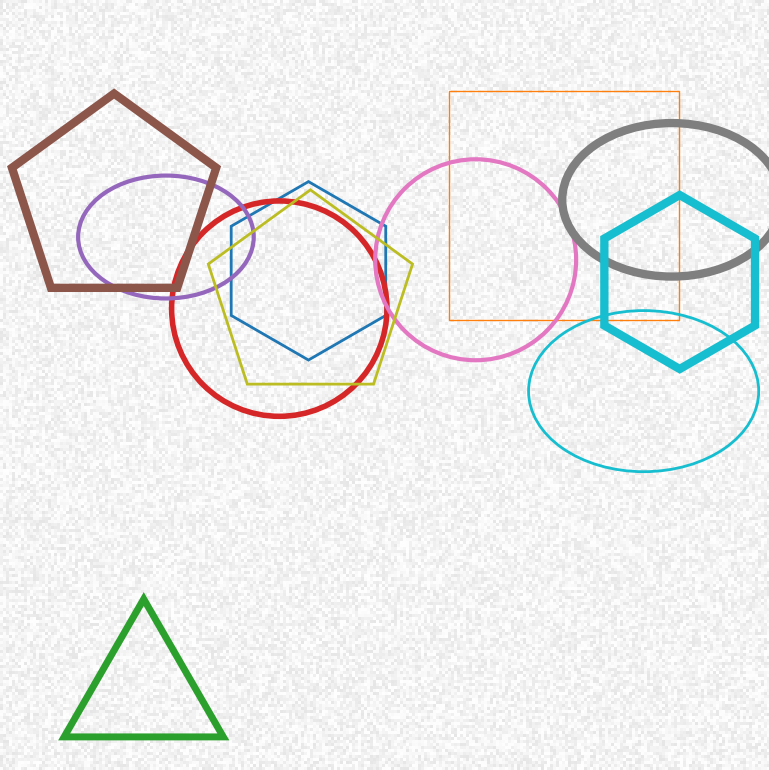[{"shape": "hexagon", "thickness": 1, "radius": 0.58, "center": [0.401, 0.648]}, {"shape": "square", "thickness": 0.5, "radius": 0.75, "center": [0.732, 0.733]}, {"shape": "triangle", "thickness": 2.5, "radius": 0.6, "center": [0.187, 0.103]}, {"shape": "circle", "thickness": 2, "radius": 0.7, "center": [0.363, 0.599]}, {"shape": "oval", "thickness": 1.5, "radius": 0.57, "center": [0.215, 0.692]}, {"shape": "pentagon", "thickness": 3, "radius": 0.7, "center": [0.148, 0.739]}, {"shape": "circle", "thickness": 1.5, "radius": 0.65, "center": [0.618, 0.663]}, {"shape": "oval", "thickness": 3, "radius": 0.71, "center": [0.873, 0.74]}, {"shape": "pentagon", "thickness": 1, "radius": 0.7, "center": [0.403, 0.614]}, {"shape": "oval", "thickness": 1, "radius": 0.75, "center": [0.836, 0.492]}, {"shape": "hexagon", "thickness": 3, "radius": 0.56, "center": [0.883, 0.634]}]